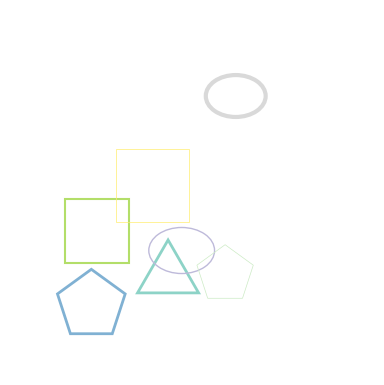[{"shape": "triangle", "thickness": 2, "radius": 0.46, "center": [0.437, 0.285]}, {"shape": "oval", "thickness": 1, "radius": 0.43, "center": [0.472, 0.349]}, {"shape": "pentagon", "thickness": 2, "radius": 0.46, "center": [0.237, 0.208]}, {"shape": "square", "thickness": 1.5, "radius": 0.41, "center": [0.252, 0.4]}, {"shape": "oval", "thickness": 3, "radius": 0.39, "center": [0.612, 0.751]}, {"shape": "pentagon", "thickness": 0.5, "radius": 0.38, "center": [0.585, 0.287]}, {"shape": "square", "thickness": 0.5, "radius": 0.47, "center": [0.397, 0.518]}]